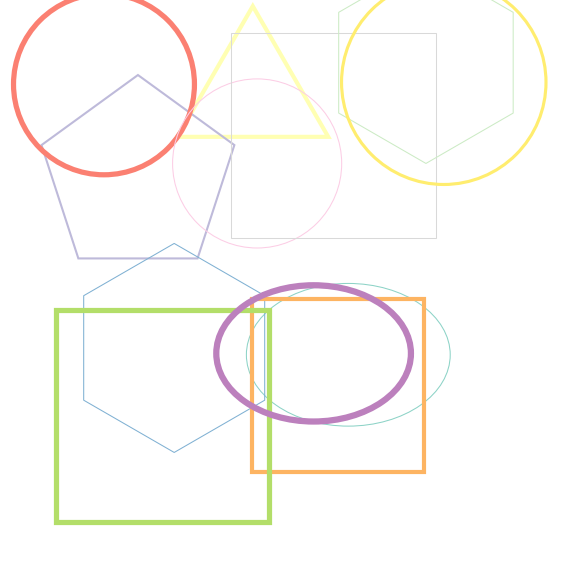[{"shape": "oval", "thickness": 0.5, "radius": 0.88, "center": [0.603, 0.385]}, {"shape": "triangle", "thickness": 2, "radius": 0.75, "center": [0.438, 0.838]}, {"shape": "pentagon", "thickness": 1, "radius": 0.88, "center": [0.239, 0.694]}, {"shape": "circle", "thickness": 2.5, "radius": 0.78, "center": [0.18, 0.853]}, {"shape": "hexagon", "thickness": 0.5, "radius": 0.9, "center": [0.302, 0.397]}, {"shape": "square", "thickness": 2, "radius": 0.75, "center": [0.586, 0.332]}, {"shape": "square", "thickness": 2.5, "radius": 0.92, "center": [0.281, 0.278]}, {"shape": "circle", "thickness": 0.5, "radius": 0.73, "center": [0.445, 0.716]}, {"shape": "square", "thickness": 0.5, "radius": 0.89, "center": [0.577, 0.764]}, {"shape": "oval", "thickness": 3, "radius": 0.84, "center": [0.543, 0.387]}, {"shape": "hexagon", "thickness": 0.5, "radius": 0.87, "center": [0.738, 0.891]}, {"shape": "circle", "thickness": 1.5, "radius": 0.89, "center": [0.768, 0.857]}]